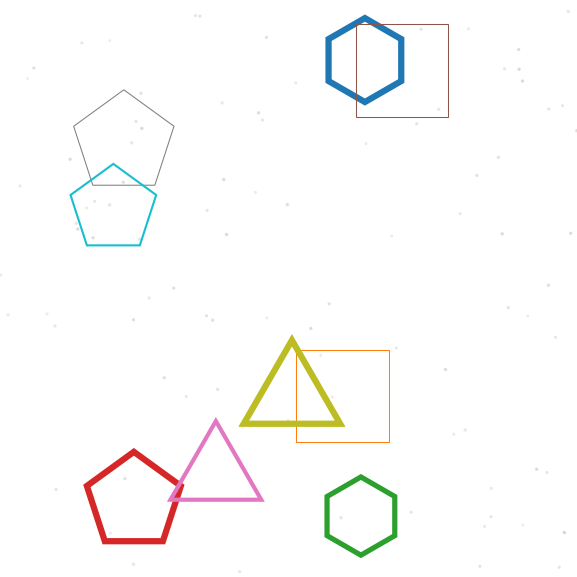[{"shape": "hexagon", "thickness": 3, "radius": 0.36, "center": [0.632, 0.895]}, {"shape": "square", "thickness": 0.5, "radius": 0.4, "center": [0.593, 0.313]}, {"shape": "hexagon", "thickness": 2.5, "radius": 0.34, "center": [0.625, 0.105]}, {"shape": "pentagon", "thickness": 3, "radius": 0.43, "center": [0.232, 0.131]}, {"shape": "square", "thickness": 0.5, "radius": 0.4, "center": [0.696, 0.878]}, {"shape": "triangle", "thickness": 2, "radius": 0.45, "center": [0.374, 0.179]}, {"shape": "pentagon", "thickness": 0.5, "radius": 0.46, "center": [0.214, 0.752]}, {"shape": "triangle", "thickness": 3, "radius": 0.48, "center": [0.506, 0.314]}, {"shape": "pentagon", "thickness": 1, "radius": 0.39, "center": [0.196, 0.637]}]